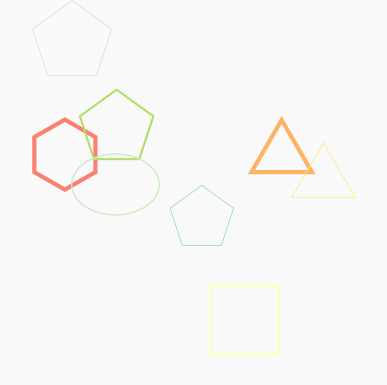[{"shape": "pentagon", "thickness": 0.5, "radius": 0.43, "center": [0.521, 0.432]}, {"shape": "square", "thickness": 1.5, "radius": 0.44, "center": [0.632, 0.169]}, {"shape": "hexagon", "thickness": 3, "radius": 0.46, "center": [0.167, 0.598]}, {"shape": "triangle", "thickness": 3, "radius": 0.45, "center": [0.727, 0.598]}, {"shape": "pentagon", "thickness": 1.5, "radius": 0.5, "center": [0.301, 0.667]}, {"shape": "pentagon", "thickness": 0.5, "radius": 0.54, "center": [0.186, 0.891]}, {"shape": "oval", "thickness": 1, "radius": 0.56, "center": [0.298, 0.521]}, {"shape": "triangle", "thickness": 0.5, "radius": 0.47, "center": [0.835, 0.534]}]